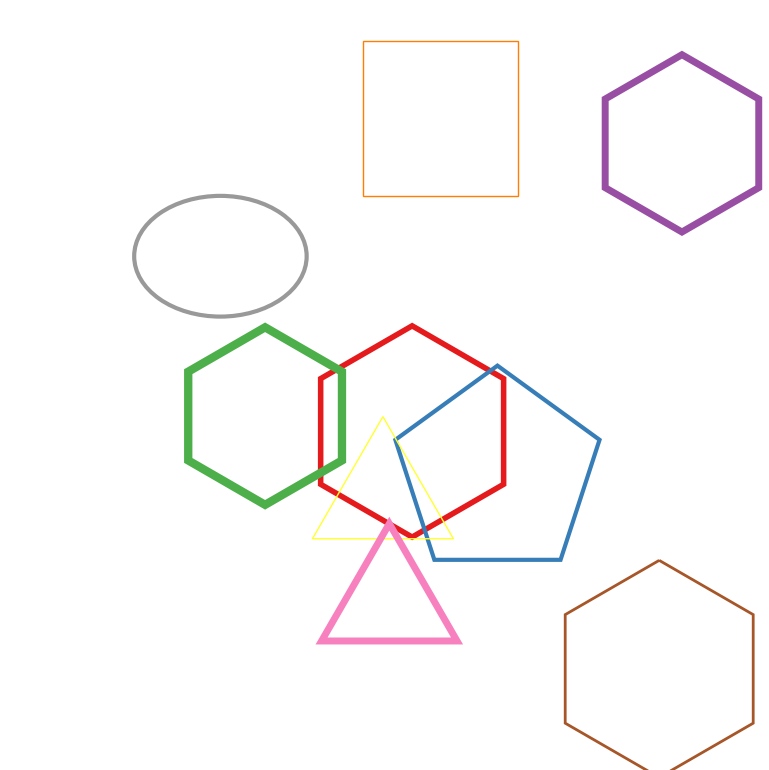[{"shape": "hexagon", "thickness": 2, "radius": 0.69, "center": [0.535, 0.44]}, {"shape": "pentagon", "thickness": 1.5, "radius": 0.7, "center": [0.646, 0.386]}, {"shape": "hexagon", "thickness": 3, "radius": 0.58, "center": [0.344, 0.46]}, {"shape": "hexagon", "thickness": 2.5, "radius": 0.58, "center": [0.886, 0.814]}, {"shape": "square", "thickness": 0.5, "radius": 0.5, "center": [0.572, 0.847]}, {"shape": "triangle", "thickness": 0.5, "radius": 0.53, "center": [0.497, 0.353]}, {"shape": "hexagon", "thickness": 1, "radius": 0.7, "center": [0.856, 0.131]}, {"shape": "triangle", "thickness": 2.5, "radius": 0.51, "center": [0.506, 0.218]}, {"shape": "oval", "thickness": 1.5, "radius": 0.56, "center": [0.286, 0.667]}]